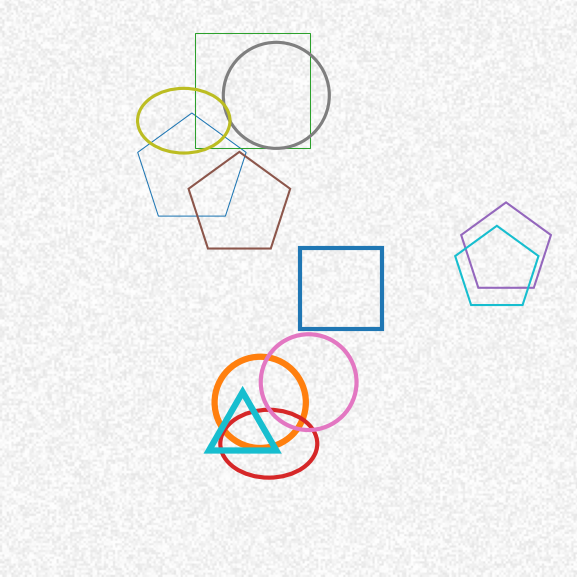[{"shape": "pentagon", "thickness": 0.5, "radius": 0.49, "center": [0.332, 0.705]}, {"shape": "square", "thickness": 2, "radius": 0.35, "center": [0.59, 0.499]}, {"shape": "circle", "thickness": 3, "radius": 0.39, "center": [0.451, 0.302]}, {"shape": "square", "thickness": 0.5, "radius": 0.5, "center": [0.437, 0.842]}, {"shape": "oval", "thickness": 2, "radius": 0.42, "center": [0.465, 0.231]}, {"shape": "pentagon", "thickness": 1, "radius": 0.41, "center": [0.876, 0.567]}, {"shape": "pentagon", "thickness": 1, "radius": 0.46, "center": [0.414, 0.644]}, {"shape": "circle", "thickness": 2, "radius": 0.41, "center": [0.534, 0.337]}, {"shape": "circle", "thickness": 1.5, "radius": 0.46, "center": [0.478, 0.834]}, {"shape": "oval", "thickness": 1.5, "radius": 0.4, "center": [0.318, 0.79]}, {"shape": "pentagon", "thickness": 1, "radius": 0.38, "center": [0.86, 0.532]}, {"shape": "triangle", "thickness": 3, "radius": 0.34, "center": [0.42, 0.253]}]